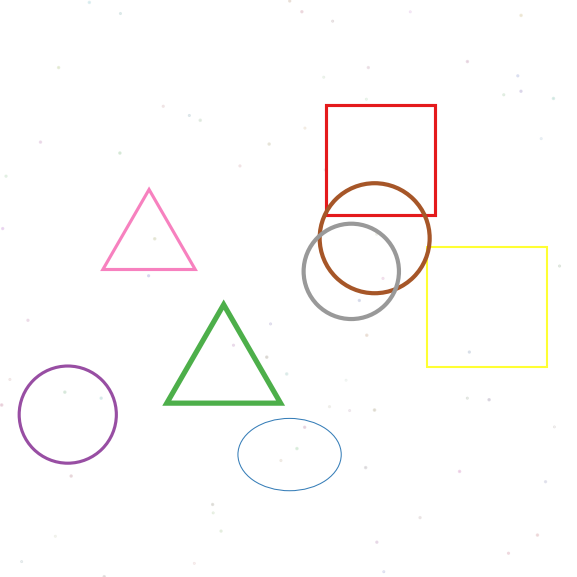[{"shape": "square", "thickness": 1.5, "radius": 0.47, "center": [0.659, 0.722]}, {"shape": "oval", "thickness": 0.5, "radius": 0.45, "center": [0.501, 0.212]}, {"shape": "triangle", "thickness": 2.5, "radius": 0.57, "center": [0.387, 0.358]}, {"shape": "circle", "thickness": 1.5, "radius": 0.42, "center": [0.117, 0.281]}, {"shape": "square", "thickness": 1, "radius": 0.52, "center": [0.844, 0.468]}, {"shape": "circle", "thickness": 2, "radius": 0.48, "center": [0.649, 0.587]}, {"shape": "triangle", "thickness": 1.5, "radius": 0.46, "center": [0.258, 0.579]}, {"shape": "circle", "thickness": 2, "radius": 0.41, "center": [0.608, 0.529]}]